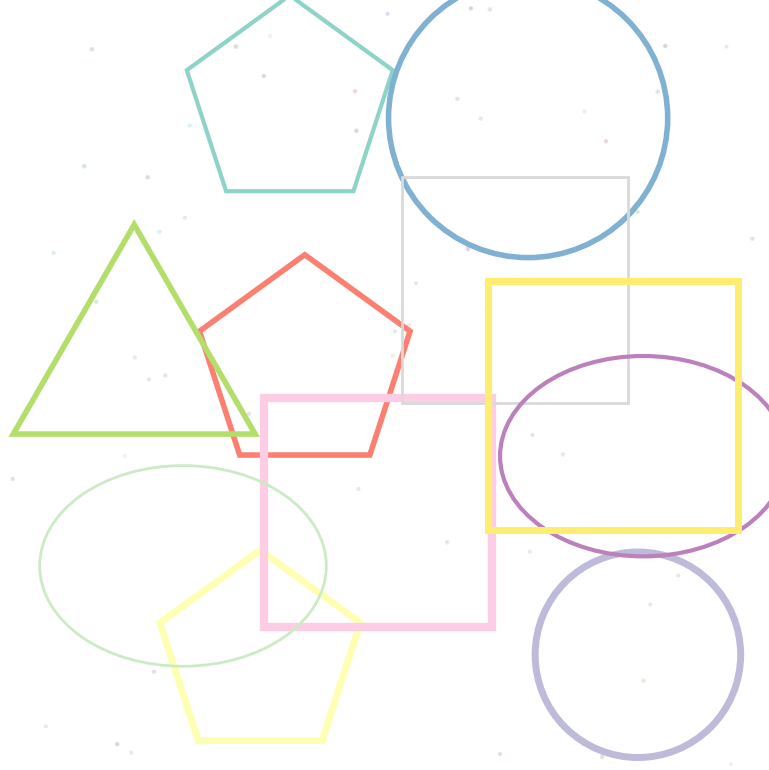[{"shape": "pentagon", "thickness": 1.5, "radius": 0.7, "center": [0.376, 0.865]}, {"shape": "pentagon", "thickness": 2.5, "radius": 0.68, "center": [0.338, 0.149]}, {"shape": "circle", "thickness": 2.5, "radius": 0.67, "center": [0.828, 0.15]}, {"shape": "pentagon", "thickness": 2, "radius": 0.72, "center": [0.396, 0.525]}, {"shape": "circle", "thickness": 2, "radius": 0.91, "center": [0.686, 0.847]}, {"shape": "triangle", "thickness": 2, "radius": 0.91, "center": [0.174, 0.527]}, {"shape": "square", "thickness": 3, "radius": 0.74, "center": [0.491, 0.334]}, {"shape": "square", "thickness": 1, "radius": 0.73, "center": [0.669, 0.623]}, {"shape": "oval", "thickness": 1.5, "radius": 0.93, "center": [0.835, 0.408]}, {"shape": "oval", "thickness": 1, "radius": 0.93, "center": [0.238, 0.265]}, {"shape": "square", "thickness": 2.5, "radius": 0.81, "center": [0.796, 0.474]}]